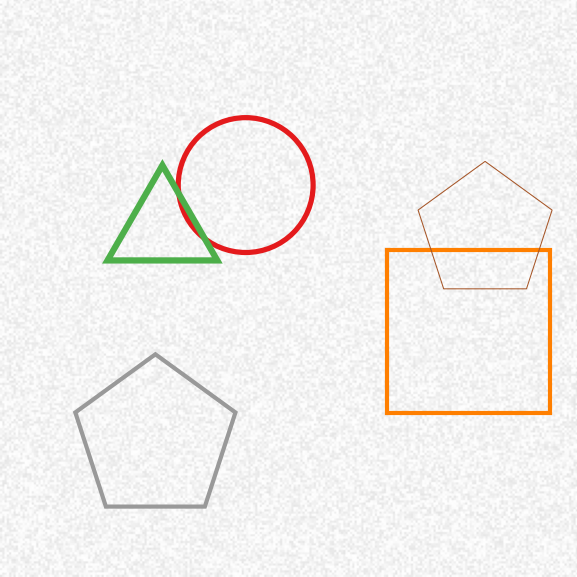[{"shape": "circle", "thickness": 2.5, "radius": 0.58, "center": [0.425, 0.679]}, {"shape": "triangle", "thickness": 3, "radius": 0.55, "center": [0.281, 0.603]}, {"shape": "square", "thickness": 2, "radius": 0.71, "center": [0.812, 0.426]}, {"shape": "pentagon", "thickness": 0.5, "radius": 0.61, "center": [0.84, 0.598]}, {"shape": "pentagon", "thickness": 2, "radius": 0.73, "center": [0.269, 0.24]}]